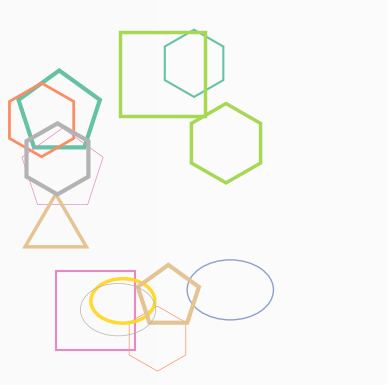[{"shape": "hexagon", "thickness": 1.5, "radius": 0.44, "center": [0.501, 0.836]}, {"shape": "pentagon", "thickness": 3, "radius": 0.55, "center": [0.153, 0.707]}, {"shape": "hexagon", "thickness": 0.5, "radius": 0.42, "center": [0.406, 0.12]}, {"shape": "hexagon", "thickness": 2, "radius": 0.48, "center": [0.107, 0.689]}, {"shape": "oval", "thickness": 1, "radius": 0.56, "center": [0.594, 0.247]}, {"shape": "square", "thickness": 1.5, "radius": 0.51, "center": [0.246, 0.193]}, {"shape": "pentagon", "thickness": 0.5, "radius": 0.55, "center": [0.161, 0.558]}, {"shape": "square", "thickness": 2.5, "radius": 0.55, "center": [0.42, 0.808]}, {"shape": "hexagon", "thickness": 2.5, "radius": 0.52, "center": [0.583, 0.628]}, {"shape": "oval", "thickness": 2.5, "radius": 0.41, "center": [0.317, 0.218]}, {"shape": "pentagon", "thickness": 3, "radius": 0.41, "center": [0.434, 0.229]}, {"shape": "triangle", "thickness": 2.5, "radius": 0.46, "center": [0.144, 0.405]}, {"shape": "oval", "thickness": 0.5, "radius": 0.49, "center": [0.305, 0.196]}, {"shape": "hexagon", "thickness": 3, "radius": 0.46, "center": [0.148, 0.587]}]